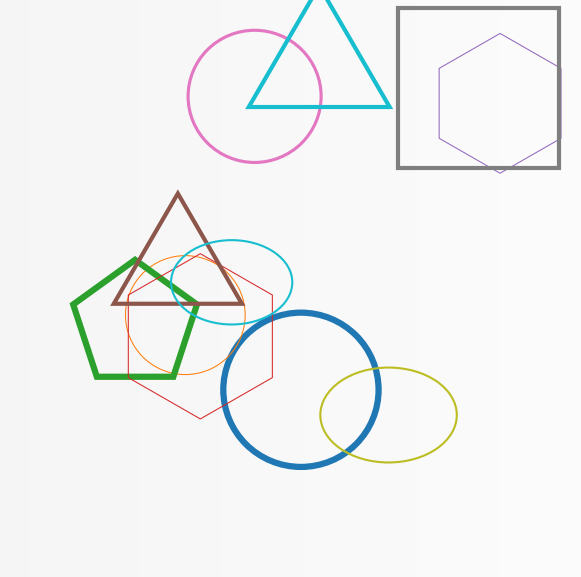[{"shape": "circle", "thickness": 3, "radius": 0.67, "center": [0.518, 0.324]}, {"shape": "circle", "thickness": 0.5, "radius": 0.51, "center": [0.319, 0.454]}, {"shape": "pentagon", "thickness": 3, "radius": 0.56, "center": [0.232, 0.437]}, {"shape": "hexagon", "thickness": 0.5, "radius": 0.72, "center": [0.345, 0.417]}, {"shape": "hexagon", "thickness": 0.5, "radius": 0.61, "center": [0.86, 0.82]}, {"shape": "triangle", "thickness": 2, "radius": 0.64, "center": [0.306, 0.537]}, {"shape": "circle", "thickness": 1.5, "radius": 0.57, "center": [0.438, 0.832]}, {"shape": "square", "thickness": 2, "radius": 0.69, "center": [0.823, 0.847]}, {"shape": "oval", "thickness": 1, "radius": 0.59, "center": [0.668, 0.28]}, {"shape": "oval", "thickness": 1, "radius": 0.52, "center": [0.399, 0.51]}, {"shape": "triangle", "thickness": 2, "radius": 0.7, "center": [0.549, 0.884]}]